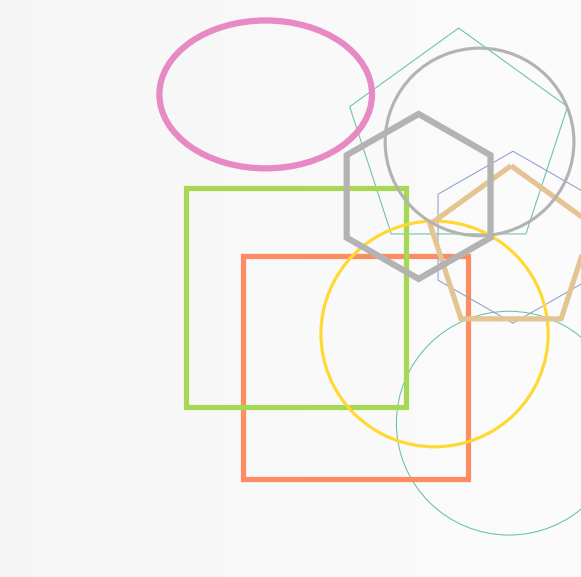[{"shape": "pentagon", "thickness": 0.5, "radius": 0.99, "center": [0.789, 0.753]}, {"shape": "circle", "thickness": 0.5, "radius": 0.97, "center": [0.876, 0.266]}, {"shape": "square", "thickness": 2.5, "radius": 0.97, "center": [0.611, 0.363]}, {"shape": "hexagon", "thickness": 0.5, "radius": 0.74, "center": [0.883, 0.588]}, {"shape": "oval", "thickness": 3, "radius": 0.91, "center": [0.457, 0.836]}, {"shape": "square", "thickness": 2.5, "radius": 0.95, "center": [0.509, 0.484]}, {"shape": "circle", "thickness": 1.5, "radius": 0.98, "center": [0.748, 0.421]}, {"shape": "pentagon", "thickness": 2.5, "radius": 0.73, "center": [0.879, 0.566]}, {"shape": "circle", "thickness": 1.5, "radius": 0.81, "center": [0.825, 0.753]}, {"shape": "hexagon", "thickness": 3, "radius": 0.71, "center": [0.72, 0.659]}]